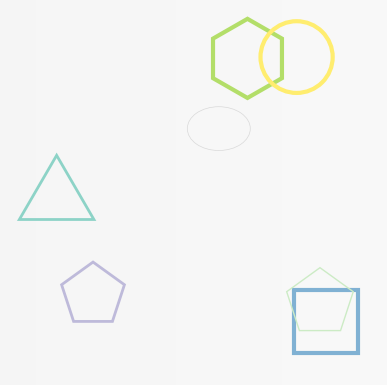[{"shape": "triangle", "thickness": 2, "radius": 0.56, "center": [0.146, 0.485]}, {"shape": "pentagon", "thickness": 2, "radius": 0.43, "center": [0.24, 0.234]}, {"shape": "square", "thickness": 3, "radius": 0.41, "center": [0.841, 0.164]}, {"shape": "hexagon", "thickness": 3, "radius": 0.51, "center": [0.639, 0.848]}, {"shape": "oval", "thickness": 0.5, "radius": 0.41, "center": [0.565, 0.666]}, {"shape": "pentagon", "thickness": 1, "radius": 0.45, "center": [0.826, 0.214]}, {"shape": "circle", "thickness": 3, "radius": 0.47, "center": [0.765, 0.852]}]